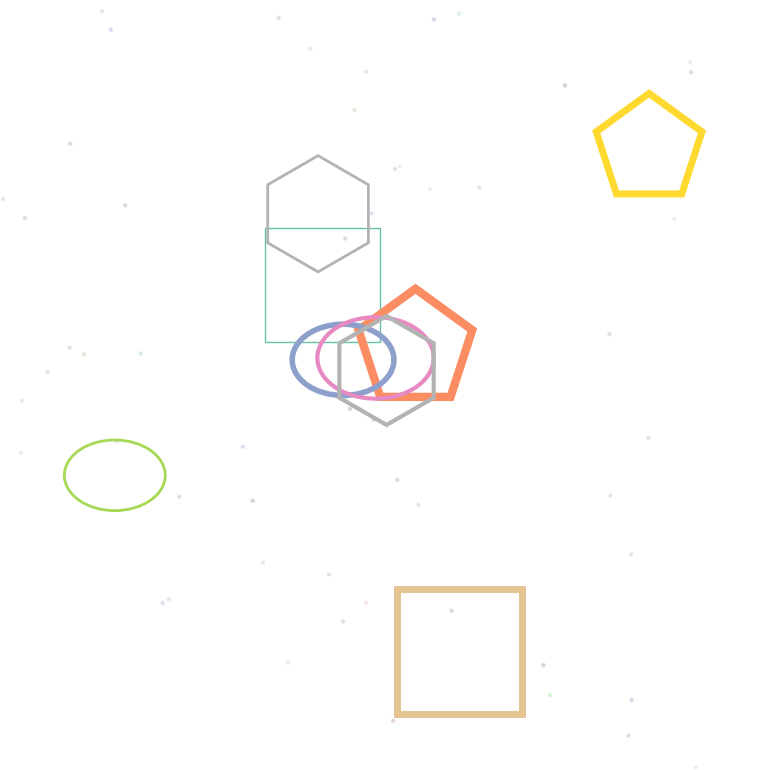[{"shape": "square", "thickness": 0.5, "radius": 0.37, "center": [0.419, 0.63]}, {"shape": "pentagon", "thickness": 3, "radius": 0.39, "center": [0.539, 0.547]}, {"shape": "oval", "thickness": 2, "radius": 0.33, "center": [0.446, 0.533]}, {"shape": "oval", "thickness": 1.5, "radius": 0.38, "center": [0.488, 0.535]}, {"shape": "oval", "thickness": 1, "radius": 0.33, "center": [0.149, 0.383]}, {"shape": "pentagon", "thickness": 2.5, "radius": 0.36, "center": [0.843, 0.807]}, {"shape": "square", "thickness": 2.5, "radius": 0.41, "center": [0.597, 0.154]}, {"shape": "hexagon", "thickness": 1, "radius": 0.38, "center": [0.413, 0.722]}, {"shape": "hexagon", "thickness": 1.5, "radius": 0.35, "center": [0.502, 0.519]}]